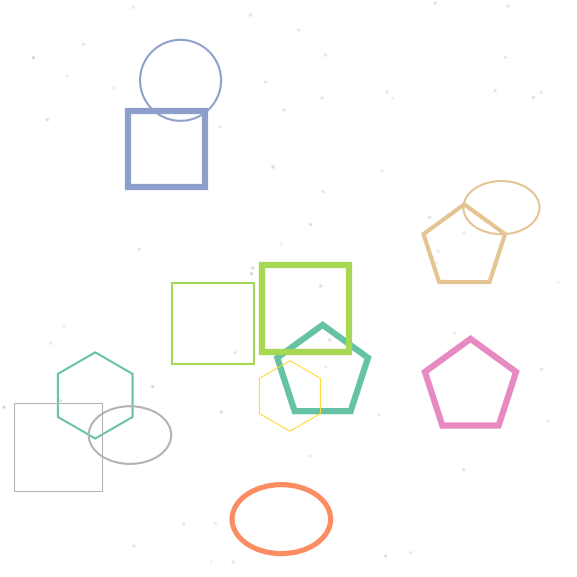[{"shape": "hexagon", "thickness": 1, "radius": 0.37, "center": [0.165, 0.314]}, {"shape": "pentagon", "thickness": 3, "radius": 0.41, "center": [0.559, 0.354]}, {"shape": "oval", "thickness": 2.5, "radius": 0.43, "center": [0.487, 0.1]}, {"shape": "circle", "thickness": 1, "radius": 0.35, "center": [0.313, 0.86]}, {"shape": "square", "thickness": 3, "radius": 0.33, "center": [0.288, 0.741]}, {"shape": "pentagon", "thickness": 3, "radius": 0.41, "center": [0.815, 0.329]}, {"shape": "square", "thickness": 1, "radius": 0.35, "center": [0.369, 0.439]}, {"shape": "square", "thickness": 3, "radius": 0.37, "center": [0.529, 0.465]}, {"shape": "hexagon", "thickness": 0.5, "radius": 0.31, "center": [0.502, 0.313]}, {"shape": "pentagon", "thickness": 2, "radius": 0.37, "center": [0.804, 0.571]}, {"shape": "oval", "thickness": 1, "radius": 0.33, "center": [0.868, 0.64]}, {"shape": "square", "thickness": 0.5, "radius": 0.38, "center": [0.1, 0.225]}, {"shape": "oval", "thickness": 1, "radius": 0.36, "center": [0.225, 0.246]}]